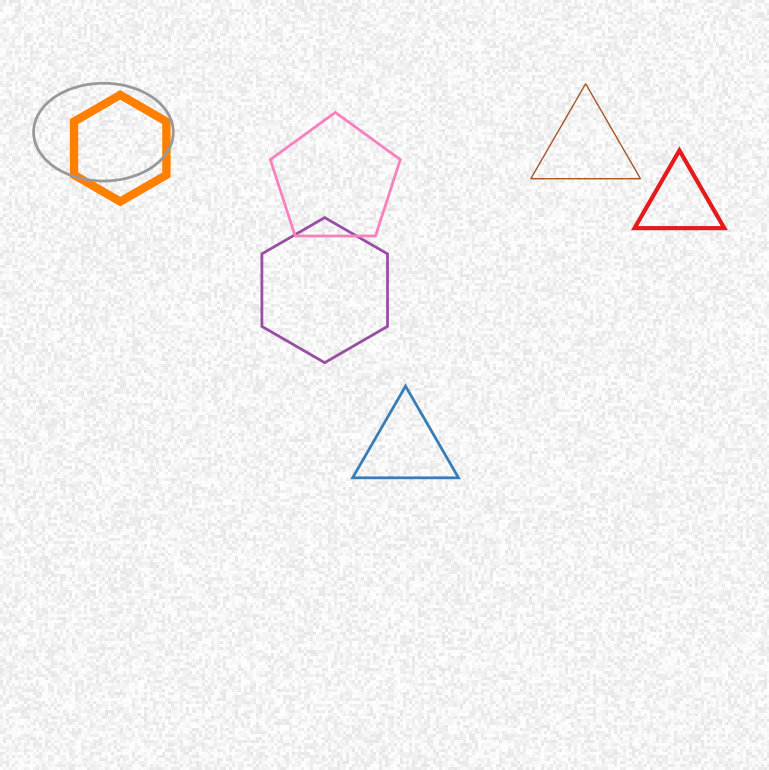[{"shape": "triangle", "thickness": 1.5, "radius": 0.34, "center": [0.882, 0.737]}, {"shape": "triangle", "thickness": 1, "radius": 0.4, "center": [0.527, 0.419]}, {"shape": "hexagon", "thickness": 1, "radius": 0.47, "center": [0.422, 0.623]}, {"shape": "hexagon", "thickness": 3, "radius": 0.35, "center": [0.156, 0.807]}, {"shape": "triangle", "thickness": 0.5, "radius": 0.41, "center": [0.761, 0.809]}, {"shape": "pentagon", "thickness": 1, "radius": 0.44, "center": [0.435, 0.765]}, {"shape": "oval", "thickness": 1, "radius": 0.45, "center": [0.134, 0.828]}]